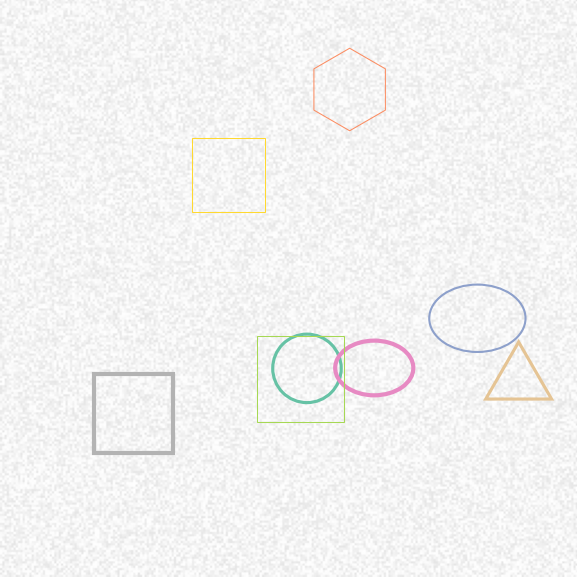[{"shape": "circle", "thickness": 1.5, "radius": 0.3, "center": [0.532, 0.361]}, {"shape": "hexagon", "thickness": 0.5, "radius": 0.36, "center": [0.605, 0.844]}, {"shape": "oval", "thickness": 1, "radius": 0.42, "center": [0.827, 0.448]}, {"shape": "oval", "thickness": 2, "radius": 0.34, "center": [0.648, 0.362]}, {"shape": "square", "thickness": 0.5, "radius": 0.37, "center": [0.52, 0.343]}, {"shape": "square", "thickness": 0.5, "radius": 0.32, "center": [0.396, 0.696]}, {"shape": "triangle", "thickness": 1.5, "radius": 0.33, "center": [0.898, 0.341]}, {"shape": "square", "thickness": 2, "radius": 0.34, "center": [0.231, 0.283]}]